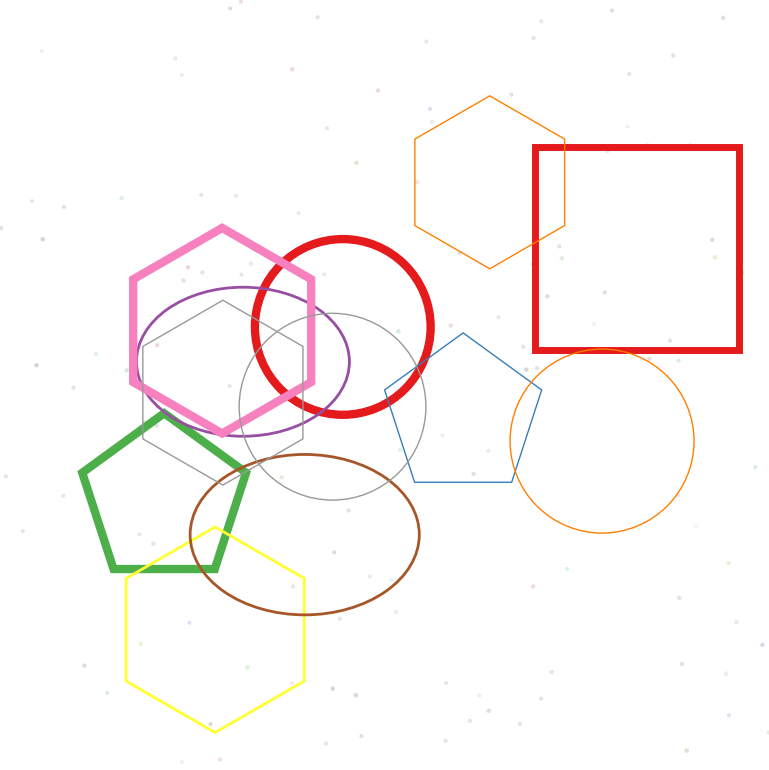[{"shape": "circle", "thickness": 3, "radius": 0.57, "center": [0.445, 0.575]}, {"shape": "square", "thickness": 2.5, "radius": 0.66, "center": [0.827, 0.677]}, {"shape": "pentagon", "thickness": 0.5, "radius": 0.54, "center": [0.601, 0.46]}, {"shape": "pentagon", "thickness": 3, "radius": 0.56, "center": [0.213, 0.351]}, {"shape": "oval", "thickness": 1, "radius": 0.69, "center": [0.316, 0.53]}, {"shape": "hexagon", "thickness": 0.5, "radius": 0.56, "center": [0.636, 0.763]}, {"shape": "circle", "thickness": 0.5, "radius": 0.6, "center": [0.782, 0.427]}, {"shape": "hexagon", "thickness": 1, "radius": 0.67, "center": [0.279, 0.182]}, {"shape": "oval", "thickness": 1, "radius": 0.74, "center": [0.396, 0.306]}, {"shape": "hexagon", "thickness": 3, "radius": 0.67, "center": [0.289, 0.571]}, {"shape": "circle", "thickness": 0.5, "radius": 0.61, "center": [0.432, 0.472]}, {"shape": "hexagon", "thickness": 0.5, "radius": 0.6, "center": [0.289, 0.49]}]